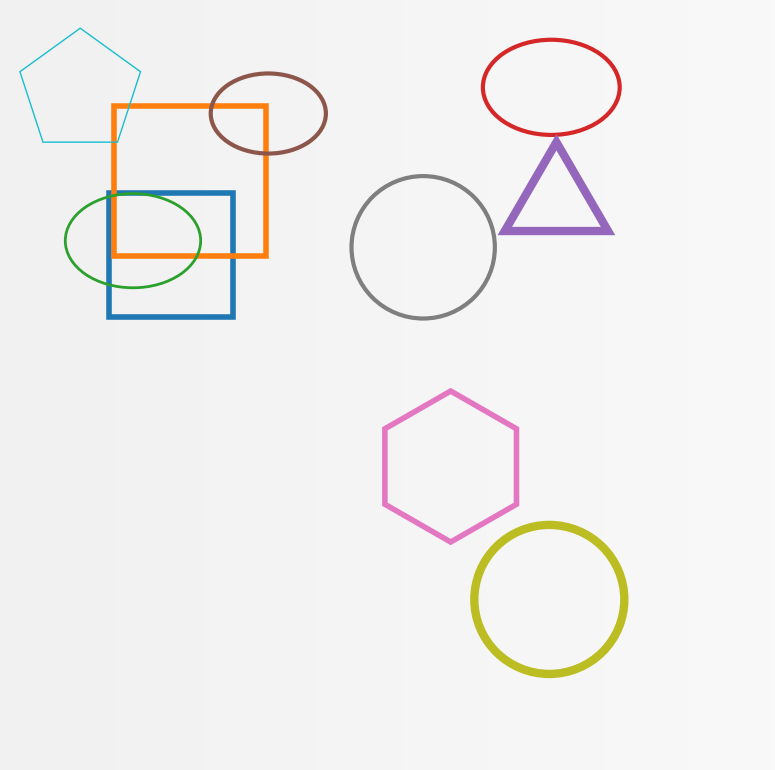[{"shape": "square", "thickness": 2, "radius": 0.4, "center": [0.221, 0.669]}, {"shape": "square", "thickness": 2, "radius": 0.49, "center": [0.245, 0.765]}, {"shape": "oval", "thickness": 1, "radius": 0.44, "center": [0.172, 0.687]}, {"shape": "oval", "thickness": 1.5, "radius": 0.44, "center": [0.711, 0.887]}, {"shape": "triangle", "thickness": 3, "radius": 0.38, "center": [0.718, 0.738]}, {"shape": "oval", "thickness": 1.5, "radius": 0.37, "center": [0.346, 0.853]}, {"shape": "hexagon", "thickness": 2, "radius": 0.49, "center": [0.582, 0.394]}, {"shape": "circle", "thickness": 1.5, "radius": 0.46, "center": [0.546, 0.679]}, {"shape": "circle", "thickness": 3, "radius": 0.48, "center": [0.709, 0.222]}, {"shape": "pentagon", "thickness": 0.5, "radius": 0.41, "center": [0.104, 0.882]}]